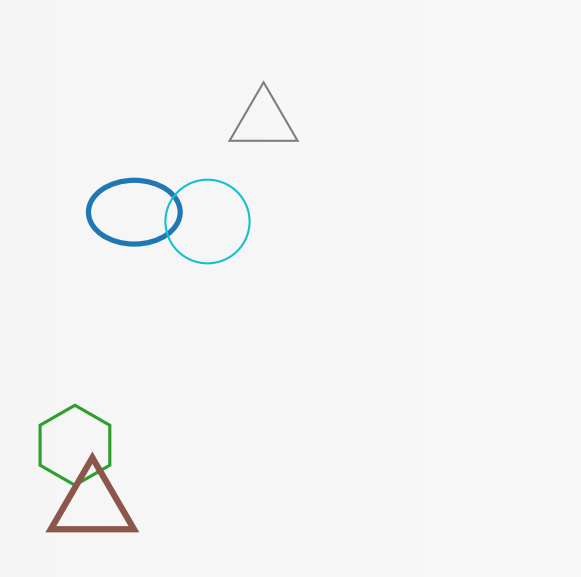[{"shape": "oval", "thickness": 2.5, "radius": 0.39, "center": [0.231, 0.632]}, {"shape": "hexagon", "thickness": 1.5, "radius": 0.35, "center": [0.129, 0.228]}, {"shape": "triangle", "thickness": 3, "radius": 0.41, "center": [0.159, 0.124]}, {"shape": "triangle", "thickness": 1, "radius": 0.34, "center": [0.453, 0.789]}, {"shape": "circle", "thickness": 1, "radius": 0.36, "center": [0.357, 0.616]}]